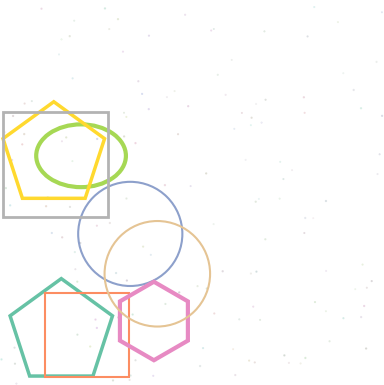[{"shape": "pentagon", "thickness": 2.5, "radius": 0.7, "center": [0.159, 0.136]}, {"shape": "square", "thickness": 1.5, "radius": 0.55, "center": [0.226, 0.13]}, {"shape": "circle", "thickness": 1.5, "radius": 0.68, "center": [0.338, 0.392]}, {"shape": "hexagon", "thickness": 3, "radius": 0.51, "center": [0.4, 0.166]}, {"shape": "oval", "thickness": 3, "radius": 0.58, "center": [0.211, 0.595]}, {"shape": "pentagon", "thickness": 2.5, "radius": 0.69, "center": [0.14, 0.597]}, {"shape": "circle", "thickness": 1.5, "radius": 0.69, "center": [0.409, 0.289]}, {"shape": "square", "thickness": 2, "radius": 0.68, "center": [0.144, 0.572]}]